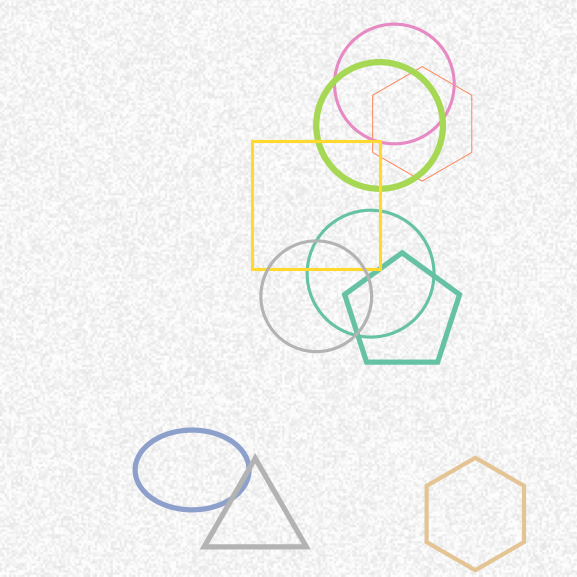[{"shape": "pentagon", "thickness": 2.5, "radius": 0.52, "center": [0.696, 0.457]}, {"shape": "circle", "thickness": 1.5, "radius": 0.55, "center": [0.642, 0.525]}, {"shape": "hexagon", "thickness": 0.5, "radius": 0.5, "center": [0.731, 0.785]}, {"shape": "oval", "thickness": 2.5, "radius": 0.49, "center": [0.333, 0.185]}, {"shape": "circle", "thickness": 1.5, "radius": 0.52, "center": [0.683, 0.854]}, {"shape": "circle", "thickness": 3, "radius": 0.55, "center": [0.657, 0.782]}, {"shape": "square", "thickness": 1.5, "radius": 0.55, "center": [0.546, 0.644]}, {"shape": "hexagon", "thickness": 2, "radius": 0.49, "center": [0.823, 0.109]}, {"shape": "triangle", "thickness": 2.5, "radius": 0.51, "center": [0.442, 0.103]}, {"shape": "circle", "thickness": 1.5, "radius": 0.48, "center": [0.548, 0.486]}]